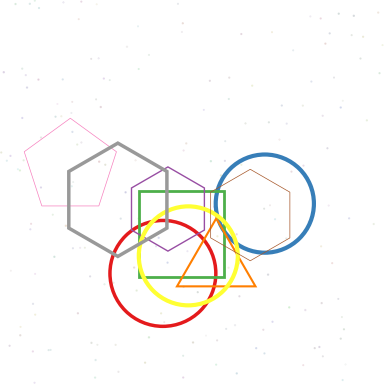[{"shape": "circle", "thickness": 2.5, "radius": 0.69, "center": [0.423, 0.29]}, {"shape": "circle", "thickness": 3, "radius": 0.64, "center": [0.688, 0.471]}, {"shape": "square", "thickness": 2, "radius": 0.55, "center": [0.472, 0.392]}, {"shape": "hexagon", "thickness": 1, "radius": 0.55, "center": [0.436, 0.457]}, {"shape": "triangle", "thickness": 1.5, "radius": 0.59, "center": [0.562, 0.315]}, {"shape": "circle", "thickness": 3, "radius": 0.64, "center": [0.489, 0.335]}, {"shape": "hexagon", "thickness": 0.5, "radius": 0.59, "center": [0.65, 0.441]}, {"shape": "pentagon", "thickness": 0.5, "radius": 0.63, "center": [0.183, 0.567]}, {"shape": "hexagon", "thickness": 2.5, "radius": 0.74, "center": [0.306, 0.481]}]